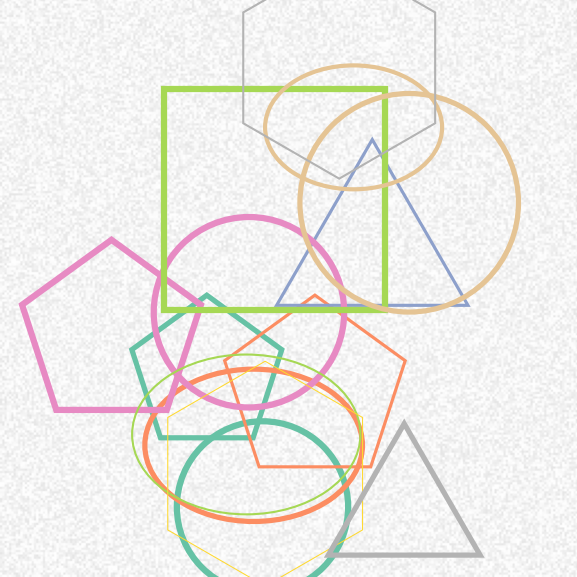[{"shape": "circle", "thickness": 3, "radius": 0.74, "center": [0.455, 0.121]}, {"shape": "pentagon", "thickness": 2.5, "radius": 0.68, "center": [0.358, 0.351]}, {"shape": "pentagon", "thickness": 1.5, "radius": 0.82, "center": [0.545, 0.324]}, {"shape": "oval", "thickness": 2.5, "radius": 0.94, "center": [0.439, 0.228]}, {"shape": "triangle", "thickness": 1.5, "radius": 0.96, "center": [0.645, 0.566]}, {"shape": "pentagon", "thickness": 3, "radius": 0.81, "center": [0.193, 0.421]}, {"shape": "circle", "thickness": 3, "radius": 0.82, "center": [0.431, 0.458]}, {"shape": "square", "thickness": 3, "radius": 0.96, "center": [0.476, 0.653]}, {"shape": "oval", "thickness": 1, "radius": 0.99, "center": [0.426, 0.247]}, {"shape": "hexagon", "thickness": 0.5, "radius": 0.97, "center": [0.459, 0.179]}, {"shape": "circle", "thickness": 2.5, "radius": 0.95, "center": [0.709, 0.648]}, {"shape": "oval", "thickness": 2, "radius": 0.77, "center": [0.612, 0.779]}, {"shape": "hexagon", "thickness": 1, "radius": 0.96, "center": [0.587, 0.882]}, {"shape": "triangle", "thickness": 2.5, "radius": 0.76, "center": [0.7, 0.114]}]